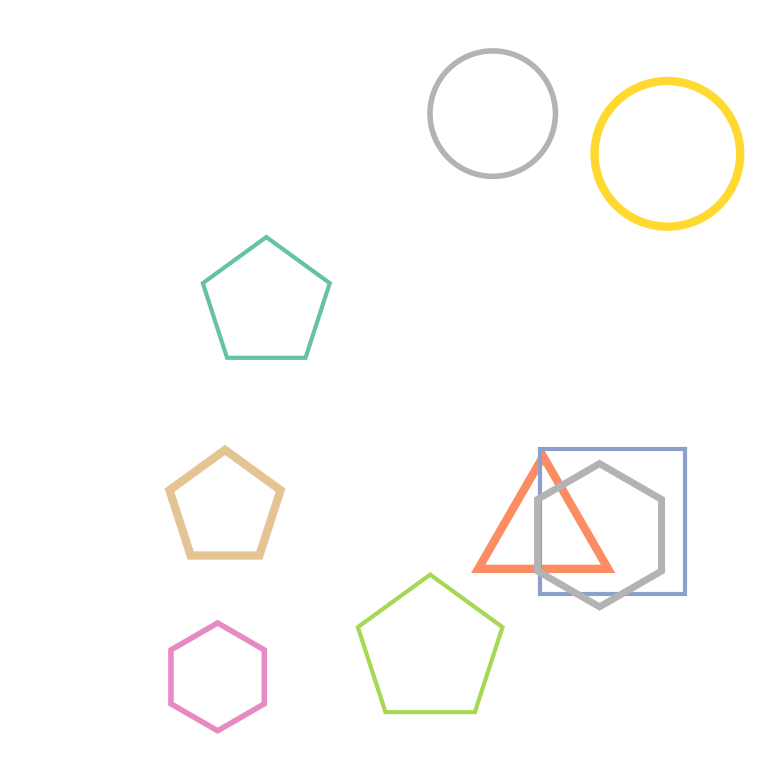[{"shape": "pentagon", "thickness": 1.5, "radius": 0.43, "center": [0.346, 0.605]}, {"shape": "triangle", "thickness": 3, "radius": 0.49, "center": [0.705, 0.31]}, {"shape": "square", "thickness": 1.5, "radius": 0.47, "center": [0.796, 0.322]}, {"shape": "hexagon", "thickness": 2, "radius": 0.35, "center": [0.283, 0.121]}, {"shape": "pentagon", "thickness": 1.5, "radius": 0.49, "center": [0.559, 0.155]}, {"shape": "circle", "thickness": 3, "radius": 0.47, "center": [0.867, 0.8]}, {"shape": "pentagon", "thickness": 3, "radius": 0.38, "center": [0.292, 0.34]}, {"shape": "circle", "thickness": 2, "radius": 0.41, "center": [0.64, 0.852]}, {"shape": "hexagon", "thickness": 2.5, "radius": 0.46, "center": [0.779, 0.305]}]